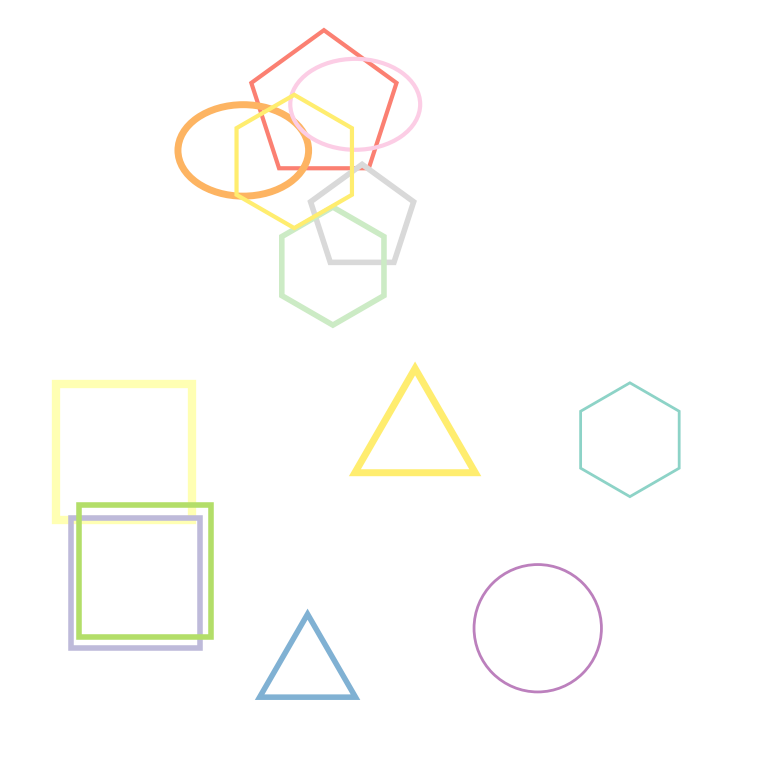[{"shape": "hexagon", "thickness": 1, "radius": 0.37, "center": [0.818, 0.429]}, {"shape": "square", "thickness": 3, "radius": 0.44, "center": [0.162, 0.414]}, {"shape": "square", "thickness": 2, "radius": 0.42, "center": [0.176, 0.243]}, {"shape": "pentagon", "thickness": 1.5, "radius": 0.5, "center": [0.421, 0.862]}, {"shape": "triangle", "thickness": 2, "radius": 0.36, "center": [0.399, 0.131]}, {"shape": "oval", "thickness": 2.5, "radius": 0.42, "center": [0.316, 0.805]}, {"shape": "square", "thickness": 2, "radius": 0.43, "center": [0.188, 0.258]}, {"shape": "oval", "thickness": 1.5, "radius": 0.42, "center": [0.461, 0.865]}, {"shape": "pentagon", "thickness": 2, "radius": 0.35, "center": [0.47, 0.716]}, {"shape": "circle", "thickness": 1, "radius": 0.41, "center": [0.698, 0.184]}, {"shape": "hexagon", "thickness": 2, "radius": 0.38, "center": [0.432, 0.654]}, {"shape": "hexagon", "thickness": 1.5, "radius": 0.43, "center": [0.382, 0.79]}, {"shape": "triangle", "thickness": 2.5, "radius": 0.45, "center": [0.539, 0.431]}]